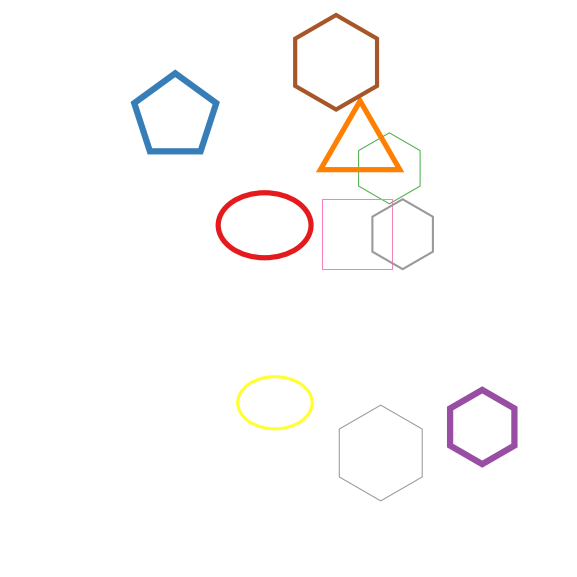[{"shape": "oval", "thickness": 2.5, "radius": 0.4, "center": [0.458, 0.609]}, {"shape": "pentagon", "thickness": 3, "radius": 0.37, "center": [0.303, 0.797]}, {"shape": "hexagon", "thickness": 0.5, "radius": 0.31, "center": [0.674, 0.708]}, {"shape": "hexagon", "thickness": 3, "radius": 0.32, "center": [0.835, 0.26]}, {"shape": "triangle", "thickness": 2.5, "radius": 0.4, "center": [0.624, 0.745]}, {"shape": "oval", "thickness": 1.5, "radius": 0.32, "center": [0.476, 0.302]}, {"shape": "hexagon", "thickness": 2, "radius": 0.41, "center": [0.582, 0.891]}, {"shape": "square", "thickness": 0.5, "radius": 0.3, "center": [0.618, 0.595]}, {"shape": "hexagon", "thickness": 0.5, "radius": 0.41, "center": [0.659, 0.215]}, {"shape": "hexagon", "thickness": 1, "radius": 0.3, "center": [0.697, 0.594]}]